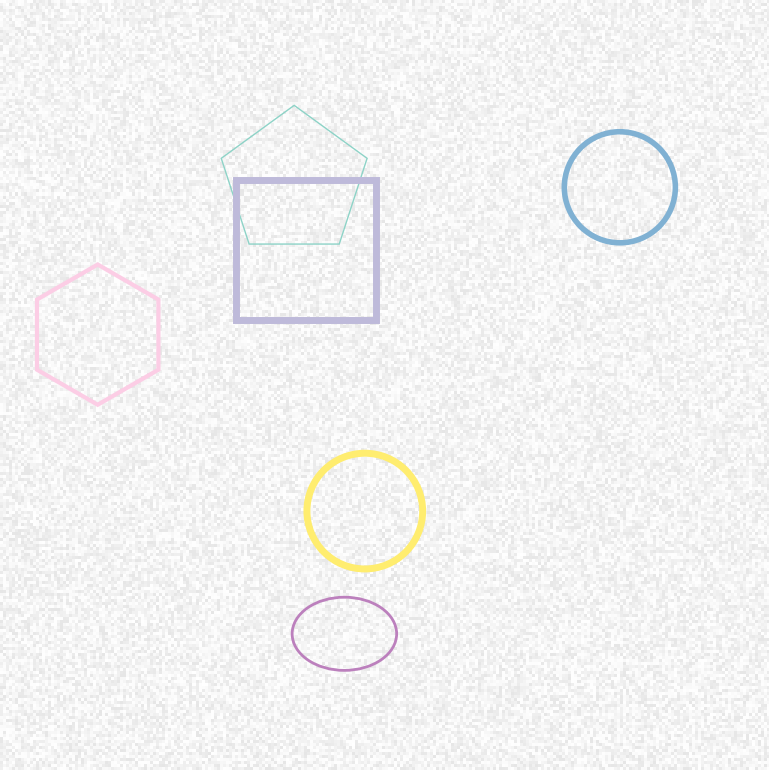[{"shape": "pentagon", "thickness": 0.5, "radius": 0.5, "center": [0.382, 0.764]}, {"shape": "square", "thickness": 2.5, "radius": 0.45, "center": [0.397, 0.675]}, {"shape": "circle", "thickness": 2, "radius": 0.36, "center": [0.805, 0.757]}, {"shape": "hexagon", "thickness": 1.5, "radius": 0.46, "center": [0.127, 0.565]}, {"shape": "oval", "thickness": 1, "radius": 0.34, "center": [0.447, 0.177]}, {"shape": "circle", "thickness": 2.5, "radius": 0.38, "center": [0.474, 0.336]}]